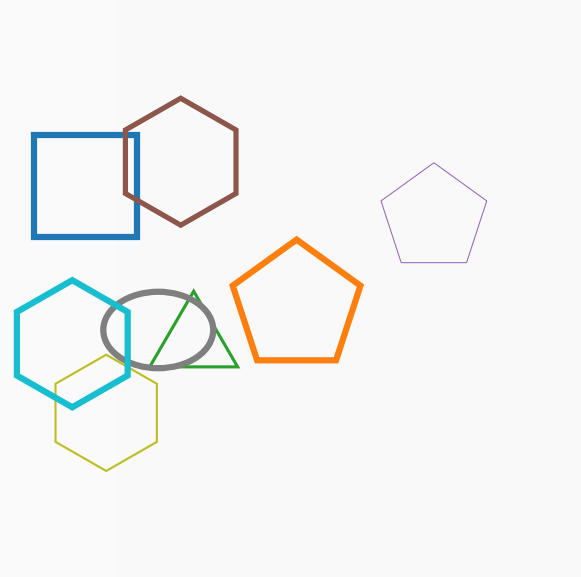[{"shape": "square", "thickness": 3, "radius": 0.44, "center": [0.147, 0.677]}, {"shape": "pentagon", "thickness": 3, "radius": 0.58, "center": [0.51, 0.469]}, {"shape": "triangle", "thickness": 1.5, "radius": 0.44, "center": [0.333, 0.408]}, {"shape": "pentagon", "thickness": 0.5, "radius": 0.48, "center": [0.746, 0.622]}, {"shape": "hexagon", "thickness": 2.5, "radius": 0.55, "center": [0.311, 0.719]}, {"shape": "oval", "thickness": 3, "radius": 0.47, "center": [0.272, 0.428]}, {"shape": "hexagon", "thickness": 1, "radius": 0.5, "center": [0.183, 0.284]}, {"shape": "hexagon", "thickness": 3, "radius": 0.55, "center": [0.124, 0.404]}]